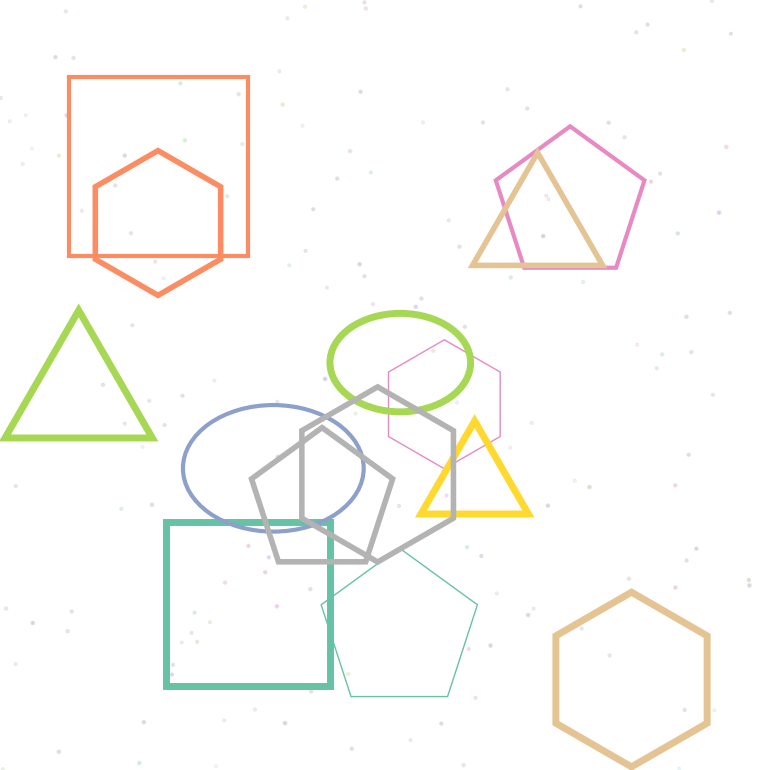[{"shape": "square", "thickness": 2.5, "radius": 0.53, "center": [0.322, 0.215]}, {"shape": "pentagon", "thickness": 0.5, "radius": 0.53, "center": [0.519, 0.182]}, {"shape": "hexagon", "thickness": 2, "radius": 0.47, "center": [0.205, 0.71]}, {"shape": "square", "thickness": 1.5, "radius": 0.58, "center": [0.205, 0.784]}, {"shape": "oval", "thickness": 1.5, "radius": 0.59, "center": [0.355, 0.392]}, {"shape": "pentagon", "thickness": 1.5, "radius": 0.51, "center": [0.74, 0.734]}, {"shape": "hexagon", "thickness": 0.5, "radius": 0.42, "center": [0.577, 0.475]}, {"shape": "triangle", "thickness": 2.5, "radius": 0.55, "center": [0.102, 0.486]}, {"shape": "oval", "thickness": 2.5, "radius": 0.46, "center": [0.52, 0.529]}, {"shape": "triangle", "thickness": 2.5, "radius": 0.4, "center": [0.616, 0.373]}, {"shape": "hexagon", "thickness": 2.5, "radius": 0.57, "center": [0.82, 0.117]}, {"shape": "triangle", "thickness": 2, "radius": 0.49, "center": [0.698, 0.704]}, {"shape": "hexagon", "thickness": 2, "radius": 0.57, "center": [0.49, 0.384]}, {"shape": "pentagon", "thickness": 2, "radius": 0.48, "center": [0.418, 0.348]}]